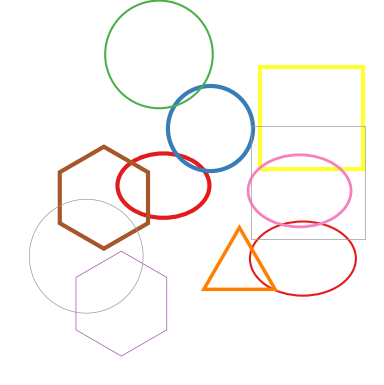[{"shape": "oval", "thickness": 1.5, "radius": 0.69, "center": [0.787, 0.328]}, {"shape": "oval", "thickness": 3, "radius": 0.6, "center": [0.425, 0.518]}, {"shape": "circle", "thickness": 3, "radius": 0.55, "center": [0.547, 0.666]}, {"shape": "circle", "thickness": 1.5, "radius": 0.7, "center": [0.413, 0.859]}, {"shape": "hexagon", "thickness": 0.5, "radius": 0.68, "center": [0.315, 0.211]}, {"shape": "triangle", "thickness": 2.5, "radius": 0.53, "center": [0.622, 0.302]}, {"shape": "square", "thickness": 3, "radius": 0.67, "center": [0.809, 0.693]}, {"shape": "hexagon", "thickness": 3, "radius": 0.66, "center": [0.27, 0.487]}, {"shape": "oval", "thickness": 2, "radius": 0.67, "center": [0.778, 0.504]}, {"shape": "circle", "thickness": 0.5, "radius": 0.74, "center": [0.224, 0.335]}, {"shape": "square", "thickness": 0.5, "radius": 0.73, "center": [0.8, 0.526]}]